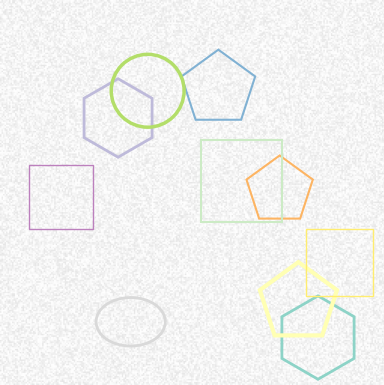[{"shape": "hexagon", "thickness": 2, "radius": 0.54, "center": [0.826, 0.123]}, {"shape": "pentagon", "thickness": 3, "radius": 0.53, "center": [0.775, 0.214]}, {"shape": "hexagon", "thickness": 2, "radius": 0.51, "center": [0.307, 0.694]}, {"shape": "pentagon", "thickness": 1.5, "radius": 0.5, "center": [0.567, 0.77]}, {"shape": "pentagon", "thickness": 1.5, "radius": 0.45, "center": [0.726, 0.506]}, {"shape": "circle", "thickness": 2.5, "radius": 0.47, "center": [0.384, 0.764]}, {"shape": "oval", "thickness": 2, "radius": 0.45, "center": [0.339, 0.164]}, {"shape": "square", "thickness": 1, "radius": 0.42, "center": [0.158, 0.489]}, {"shape": "square", "thickness": 1.5, "radius": 0.53, "center": [0.628, 0.529]}, {"shape": "square", "thickness": 1, "radius": 0.43, "center": [0.881, 0.319]}]